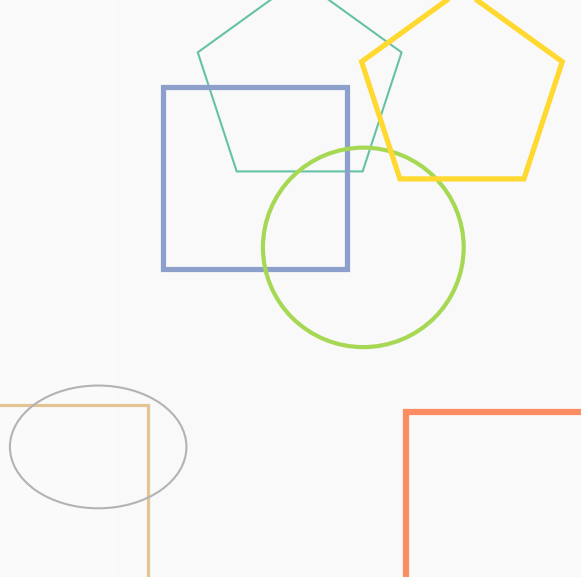[{"shape": "pentagon", "thickness": 1, "radius": 0.92, "center": [0.516, 0.851]}, {"shape": "square", "thickness": 3, "radius": 0.88, "center": [0.874, 0.11]}, {"shape": "square", "thickness": 2.5, "radius": 0.79, "center": [0.438, 0.691]}, {"shape": "circle", "thickness": 2, "radius": 0.86, "center": [0.625, 0.571]}, {"shape": "pentagon", "thickness": 2.5, "radius": 0.91, "center": [0.795, 0.836]}, {"shape": "square", "thickness": 1.5, "radius": 0.75, "center": [0.105, 0.148]}, {"shape": "oval", "thickness": 1, "radius": 0.76, "center": [0.169, 0.225]}]